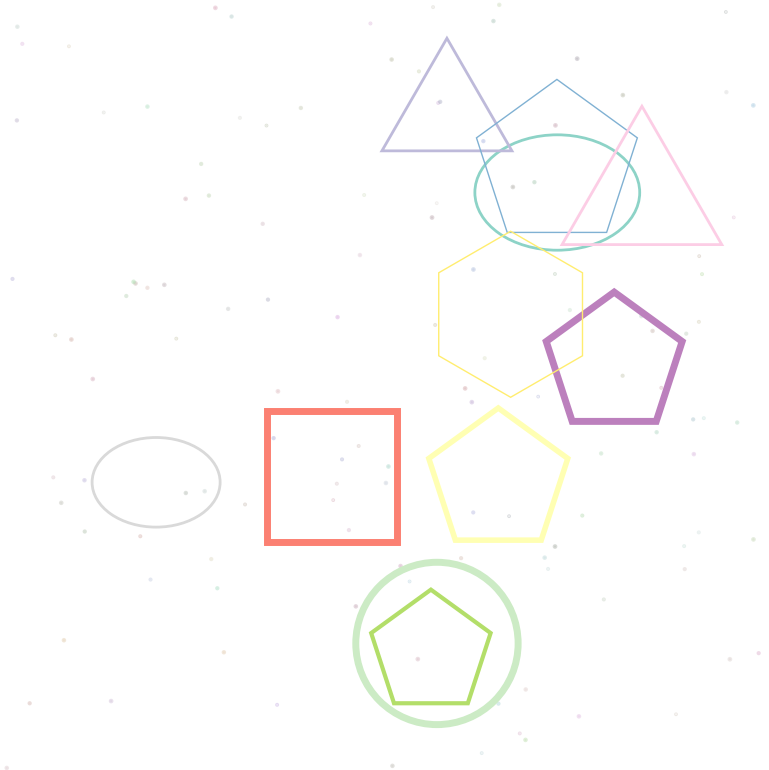[{"shape": "oval", "thickness": 1, "radius": 0.54, "center": [0.724, 0.75]}, {"shape": "pentagon", "thickness": 2, "radius": 0.47, "center": [0.647, 0.375]}, {"shape": "triangle", "thickness": 1, "radius": 0.49, "center": [0.58, 0.853]}, {"shape": "square", "thickness": 2.5, "radius": 0.42, "center": [0.431, 0.381]}, {"shape": "pentagon", "thickness": 0.5, "radius": 0.55, "center": [0.723, 0.787]}, {"shape": "pentagon", "thickness": 1.5, "radius": 0.41, "center": [0.56, 0.153]}, {"shape": "triangle", "thickness": 1, "radius": 0.6, "center": [0.834, 0.742]}, {"shape": "oval", "thickness": 1, "radius": 0.42, "center": [0.203, 0.374]}, {"shape": "pentagon", "thickness": 2.5, "radius": 0.46, "center": [0.798, 0.528]}, {"shape": "circle", "thickness": 2.5, "radius": 0.53, "center": [0.567, 0.164]}, {"shape": "hexagon", "thickness": 0.5, "radius": 0.54, "center": [0.663, 0.592]}]